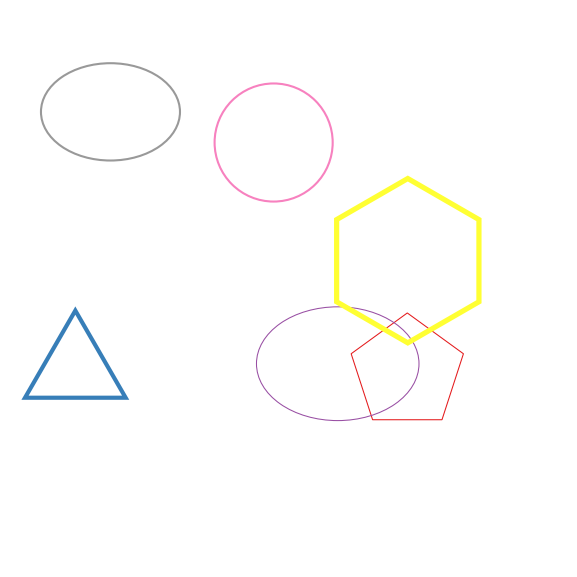[{"shape": "pentagon", "thickness": 0.5, "radius": 0.51, "center": [0.705, 0.355]}, {"shape": "triangle", "thickness": 2, "radius": 0.5, "center": [0.13, 0.361]}, {"shape": "oval", "thickness": 0.5, "radius": 0.7, "center": [0.585, 0.369]}, {"shape": "hexagon", "thickness": 2.5, "radius": 0.71, "center": [0.706, 0.548]}, {"shape": "circle", "thickness": 1, "radius": 0.51, "center": [0.474, 0.752]}, {"shape": "oval", "thickness": 1, "radius": 0.6, "center": [0.191, 0.805]}]